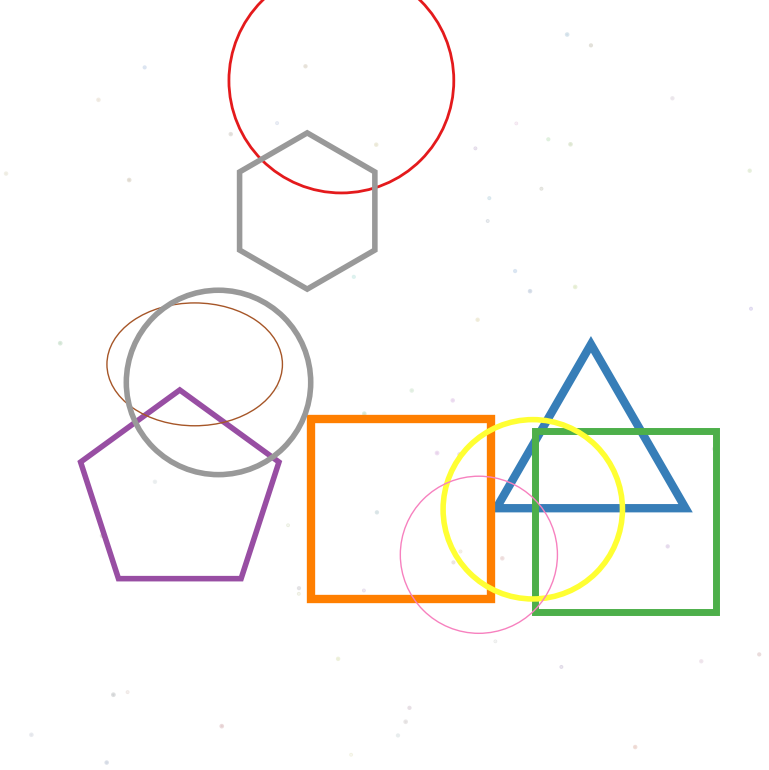[{"shape": "circle", "thickness": 1, "radius": 0.73, "center": [0.443, 0.895]}, {"shape": "triangle", "thickness": 3, "radius": 0.71, "center": [0.767, 0.411]}, {"shape": "square", "thickness": 2.5, "radius": 0.59, "center": [0.812, 0.323]}, {"shape": "pentagon", "thickness": 2, "radius": 0.68, "center": [0.233, 0.358]}, {"shape": "square", "thickness": 3, "radius": 0.59, "center": [0.521, 0.339]}, {"shape": "circle", "thickness": 2, "radius": 0.58, "center": [0.692, 0.339]}, {"shape": "oval", "thickness": 0.5, "radius": 0.57, "center": [0.253, 0.527]}, {"shape": "circle", "thickness": 0.5, "radius": 0.51, "center": [0.622, 0.28]}, {"shape": "circle", "thickness": 2, "radius": 0.6, "center": [0.284, 0.503]}, {"shape": "hexagon", "thickness": 2, "radius": 0.51, "center": [0.399, 0.726]}]